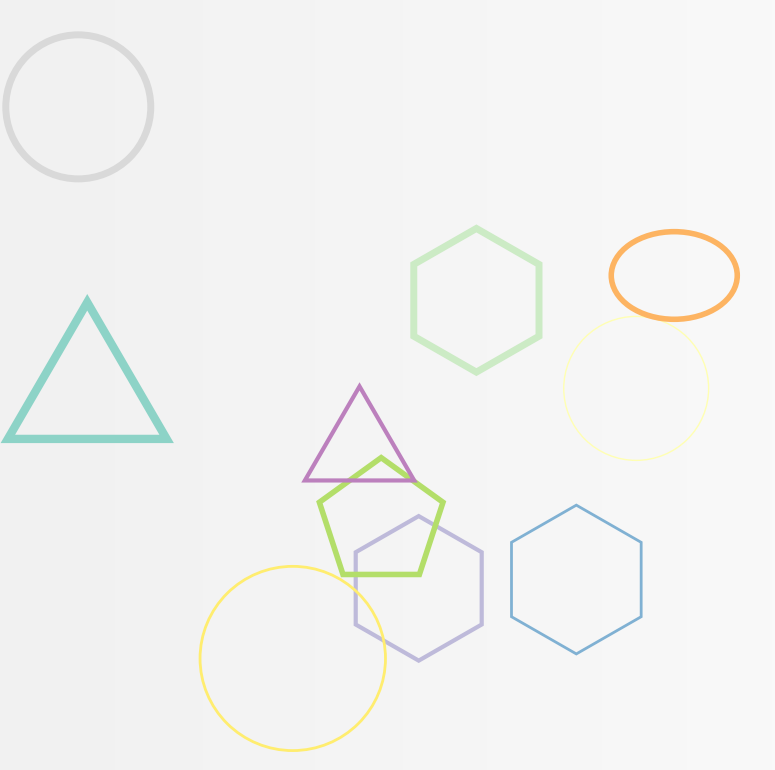[{"shape": "triangle", "thickness": 3, "radius": 0.59, "center": [0.113, 0.489]}, {"shape": "circle", "thickness": 0.5, "radius": 0.47, "center": [0.821, 0.496]}, {"shape": "hexagon", "thickness": 1.5, "radius": 0.47, "center": [0.54, 0.236]}, {"shape": "hexagon", "thickness": 1, "radius": 0.48, "center": [0.744, 0.247]}, {"shape": "oval", "thickness": 2, "radius": 0.41, "center": [0.87, 0.642]}, {"shape": "pentagon", "thickness": 2, "radius": 0.42, "center": [0.492, 0.322]}, {"shape": "circle", "thickness": 2.5, "radius": 0.47, "center": [0.101, 0.861]}, {"shape": "triangle", "thickness": 1.5, "radius": 0.41, "center": [0.464, 0.417]}, {"shape": "hexagon", "thickness": 2.5, "radius": 0.47, "center": [0.615, 0.61]}, {"shape": "circle", "thickness": 1, "radius": 0.6, "center": [0.378, 0.145]}]